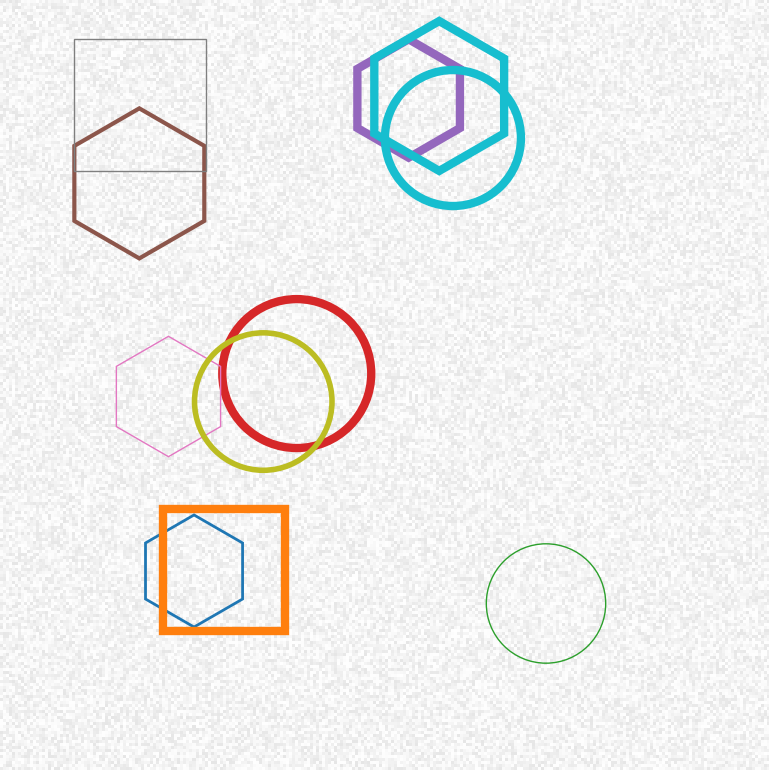[{"shape": "hexagon", "thickness": 1, "radius": 0.36, "center": [0.252, 0.258]}, {"shape": "square", "thickness": 3, "radius": 0.4, "center": [0.291, 0.259]}, {"shape": "circle", "thickness": 0.5, "radius": 0.39, "center": [0.709, 0.216]}, {"shape": "circle", "thickness": 3, "radius": 0.48, "center": [0.385, 0.515]}, {"shape": "hexagon", "thickness": 3, "radius": 0.38, "center": [0.531, 0.872]}, {"shape": "hexagon", "thickness": 1.5, "radius": 0.49, "center": [0.181, 0.762]}, {"shape": "hexagon", "thickness": 0.5, "radius": 0.39, "center": [0.219, 0.485]}, {"shape": "square", "thickness": 0.5, "radius": 0.43, "center": [0.182, 0.864]}, {"shape": "circle", "thickness": 2, "radius": 0.45, "center": [0.342, 0.478]}, {"shape": "hexagon", "thickness": 3, "radius": 0.49, "center": [0.57, 0.875]}, {"shape": "circle", "thickness": 3, "radius": 0.44, "center": [0.588, 0.821]}]